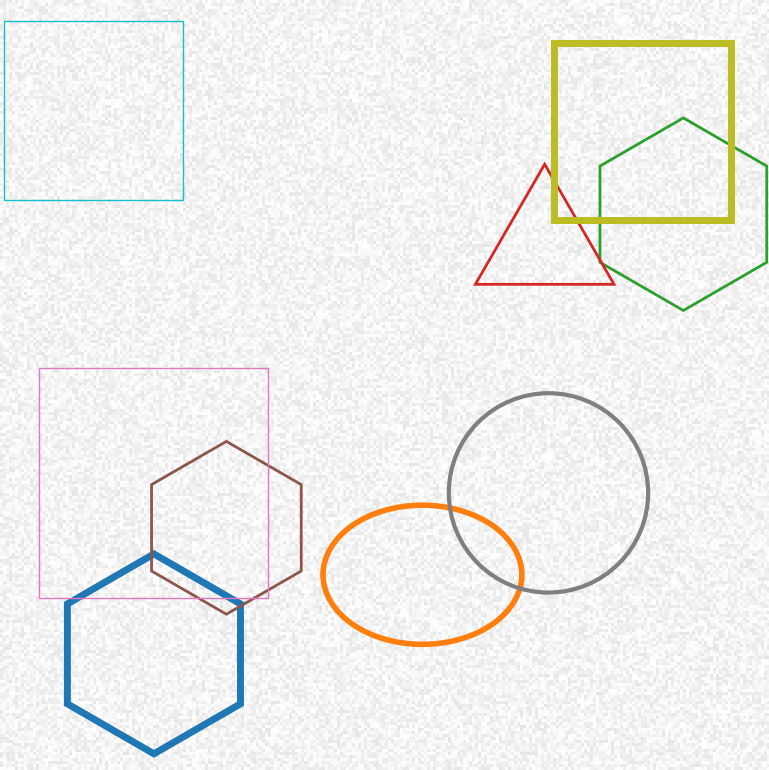[{"shape": "hexagon", "thickness": 2.5, "radius": 0.65, "center": [0.2, 0.151]}, {"shape": "oval", "thickness": 2, "radius": 0.65, "center": [0.549, 0.254]}, {"shape": "hexagon", "thickness": 1, "radius": 0.63, "center": [0.887, 0.722]}, {"shape": "triangle", "thickness": 1, "radius": 0.52, "center": [0.707, 0.683]}, {"shape": "hexagon", "thickness": 1, "radius": 0.56, "center": [0.294, 0.315]}, {"shape": "square", "thickness": 0.5, "radius": 0.74, "center": [0.199, 0.373]}, {"shape": "circle", "thickness": 1.5, "radius": 0.65, "center": [0.712, 0.36]}, {"shape": "square", "thickness": 2.5, "radius": 0.57, "center": [0.835, 0.829]}, {"shape": "square", "thickness": 0.5, "radius": 0.58, "center": [0.122, 0.857]}]